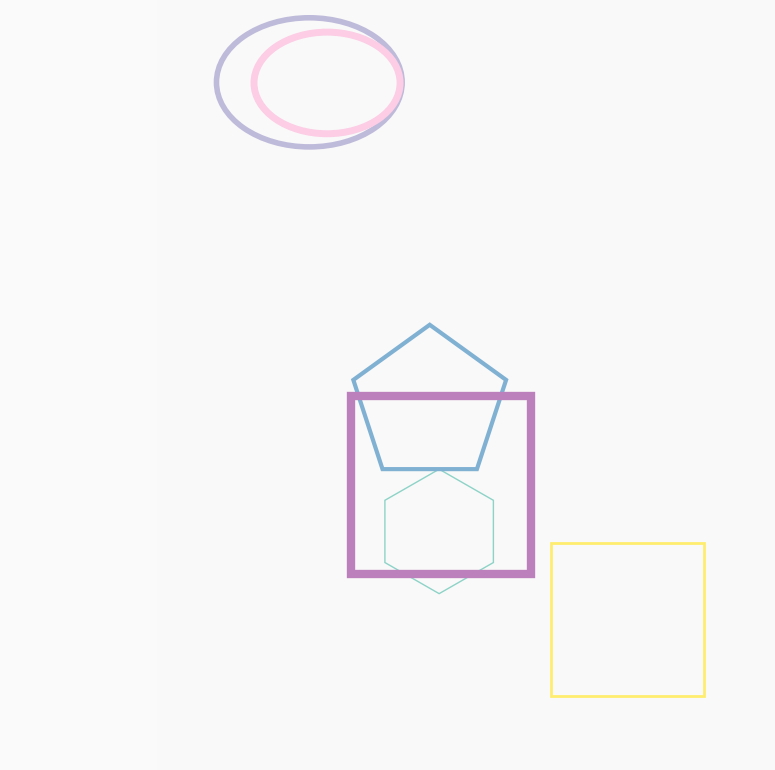[{"shape": "hexagon", "thickness": 0.5, "radius": 0.4, "center": [0.567, 0.31]}, {"shape": "oval", "thickness": 2, "radius": 0.6, "center": [0.399, 0.893]}, {"shape": "pentagon", "thickness": 1.5, "radius": 0.52, "center": [0.554, 0.475]}, {"shape": "oval", "thickness": 2.5, "radius": 0.47, "center": [0.422, 0.892]}, {"shape": "square", "thickness": 3, "radius": 0.58, "center": [0.569, 0.37]}, {"shape": "square", "thickness": 1, "radius": 0.49, "center": [0.81, 0.196]}]